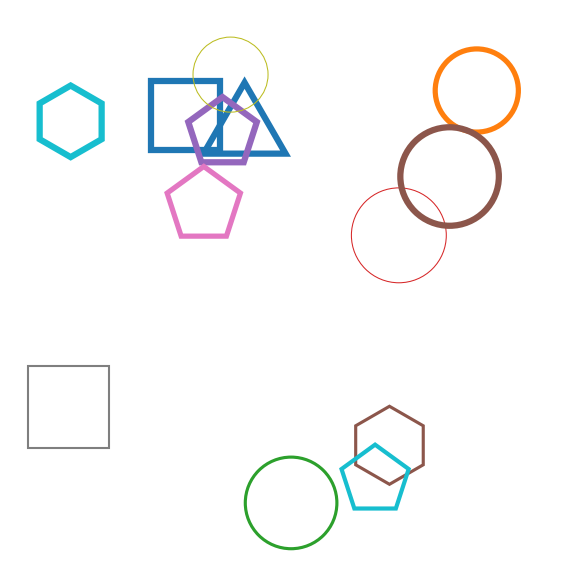[{"shape": "triangle", "thickness": 3, "radius": 0.41, "center": [0.424, 0.774]}, {"shape": "square", "thickness": 3, "radius": 0.3, "center": [0.321, 0.799]}, {"shape": "circle", "thickness": 2.5, "radius": 0.36, "center": [0.826, 0.842]}, {"shape": "circle", "thickness": 1.5, "radius": 0.4, "center": [0.504, 0.128]}, {"shape": "circle", "thickness": 0.5, "radius": 0.41, "center": [0.691, 0.592]}, {"shape": "pentagon", "thickness": 3, "radius": 0.31, "center": [0.385, 0.769]}, {"shape": "circle", "thickness": 3, "radius": 0.43, "center": [0.779, 0.693]}, {"shape": "hexagon", "thickness": 1.5, "radius": 0.34, "center": [0.674, 0.228]}, {"shape": "pentagon", "thickness": 2.5, "radius": 0.33, "center": [0.353, 0.644]}, {"shape": "square", "thickness": 1, "radius": 0.35, "center": [0.118, 0.294]}, {"shape": "circle", "thickness": 0.5, "radius": 0.32, "center": [0.399, 0.87]}, {"shape": "hexagon", "thickness": 3, "radius": 0.31, "center": [0.122, 0.789]}, {"shape": "pentagon", "thickness": 2, "radius": 0.31, "center": [0.65, 0.168]}]